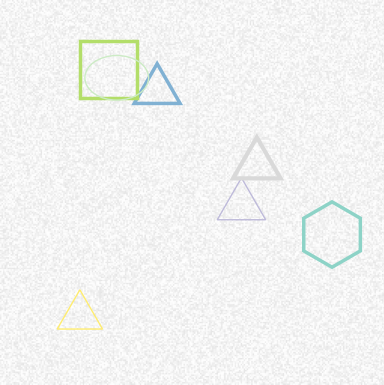[{"shape": "hexagon", "thickness": 2.5, "radius": 0.42, "center": [0.862, 0.391]}, {"shape": "triangle", "thickness": 1, "radius": 0.36, "center": [0.627, 0.466]}, {"shape": "triangle", "thickness": 2.5, "radius": 0.34, "center": [0.408, 0.766]}, {"shape": "square", "thickness": 2.5, "radius": 0.37, "center": [0.281, 0.821]}, {"shape": "triangle", "thickness": 3, "radius": 0.36, "center": [0.667, 0.572]}, {"shape": "oval", "thickness": 1, "radius": 0.41, "center": [0.303, 0.798]}, {"shape": "triangle", "thickness": 1, "radius": 0.34, "center": [0.207, 0.179]}]